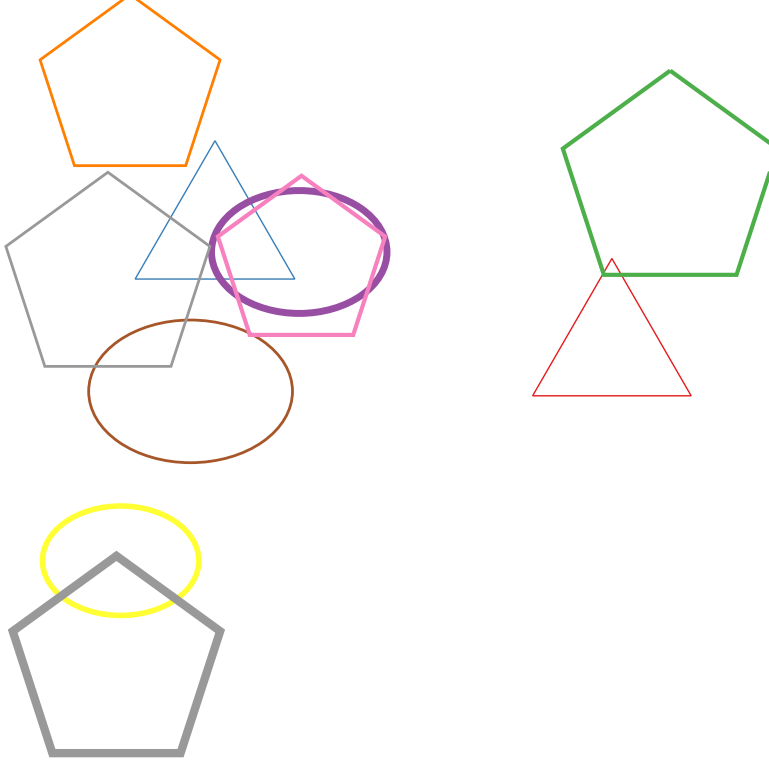[{"shape": "triangle", "thickness": 0.5, "radius": 0.59, "center": [0.795, 0.545]}, {"shape": "triangle", "thickness": 0.5, "radius": 0.6, "center": [0.279, 0.697]}, {"shape": "pentagon", "thickness": 1.5, "radius": 0.73, "center": [0.87, 0.762]}, {"shape": "oval", "thickness": 2.5, "radius": 0.57, "center": [0.389, 0.673]}, {"shape": "pentagon", "thickness": 1, "radius": 0.61, "center": [0.169, 0.884]}, {"shape": "oval", "thickness": 2, "radius": 0.51, "center": [0.157, 0.272]}, {"shape": "oval", "thickness": 1, "radius": 0.66, "center": [0.248, 0.492]}, {"shape": "pentagon", "thickness": 1.5, "radius": 0.57, "center": [0.392, 0.657]}, {"shape": "pentagon", "thickness": 3, "radius": 0.71, "center": [0.151, 0.136]}, {"shape": "pentagon", "thickness": 1, "radius": 0.7, "center": [0.14, 0.637]}]